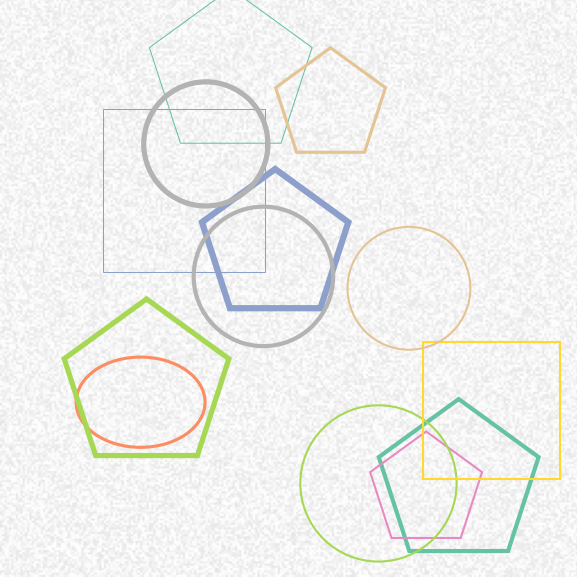[{"shape": "pentagon", "thickness": 2, "radius": 0.73, "center": [0.794, 0.163]}, {"shape": "pentagon", "thickness": 0.5, "radius": 0.74, "center": [0.4, 0.871]}, {"shape": "oval", "thickness": 1.5, "radius": 0.56, "center": [0.243, 0.303]}, {"shape": "pentagon", "thickness": 3, "radius": 0.67, "center": [0.476, 0.573]}, {"shape": "square", "thickness": 0.5, "radius": 0.7, "center": [0.319, 0.669]}, {"shape": "pentagon", "thickness": 1, "radius": 0.51, "center": [0.738, 0.15]}, {"shape": "pentagon", "thickness": 2.5, "radius": 0.75, "center": [0.254, 0.332]}, {"shape": "circle", "thickness": 1, "radius": 0.68, "center": [0.655, 0.162]}, {"shape": "square", "thickness": 1, "radius": 0.59, "center": [0.85, 0.289]}, {"shape": "pentagon", "thickness": 1.5, "radius": 0.5, "center": [0.572, 0.816]}, {"shape": "circle", "thickness": 1, "radius": 0.53, "center": [0.708, 0.5]}, {"shape": "circle", "thickness": 2, "radius": 0.6, "center": [0.456, 0.521]}, {"shape": "circle", "thickness": 2.5, "radius": 0.54, "center": [0.356, 0.75]}]